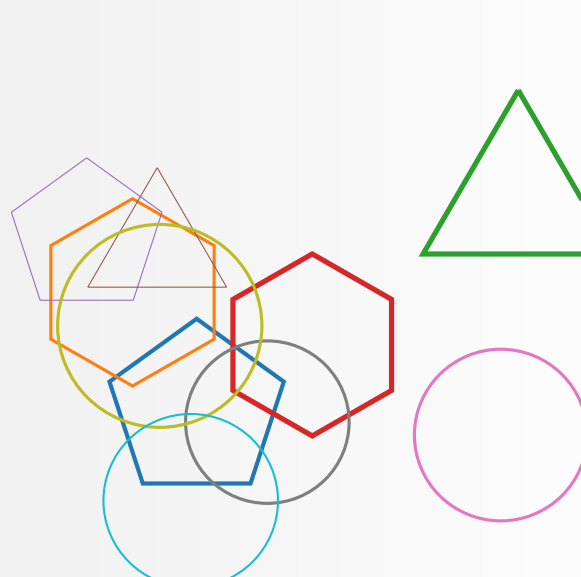[{"shape": "pentagon", "thickness": 2, "radius": 0.79, "center": [0.338, 0.289]}, {"shape": "hexagon", "thickness": 1.5, "radius": 0.81, "center": [0.228, 0.493]}, {"shape": "triangle", "thickness": 2.5, "radius": 0.95, "center": [0.892, 0.654]}, {"shape": "hexagon", "thickness": 2.5, "radius": 0.79, "center": [0.537, 0.402]}, {"shape": "pentagon", "thickness": 0.5, "radius": 0.68, "center": [0.149, 0.589]}, {"shape": "triangle", "thickness": 0.5, "radius": 0.69, "center": [0.27, 0.571]}, {"shape": "circle", "thickness": 1.5, "radius": 0.74, "center": [0.862, 0.246]}, {"shape": "circle", "thickness": 1.5, "radius": 0.7, "center": [0.46, 0.268]}, {"shape": "circle", "thickness": 1.5, "radius": 0.88, "center": [0.275, 0.435]}, {"shape": "circle", "thickness": 1, "radius": 0.75, "center": [0.328, 0.132]}]